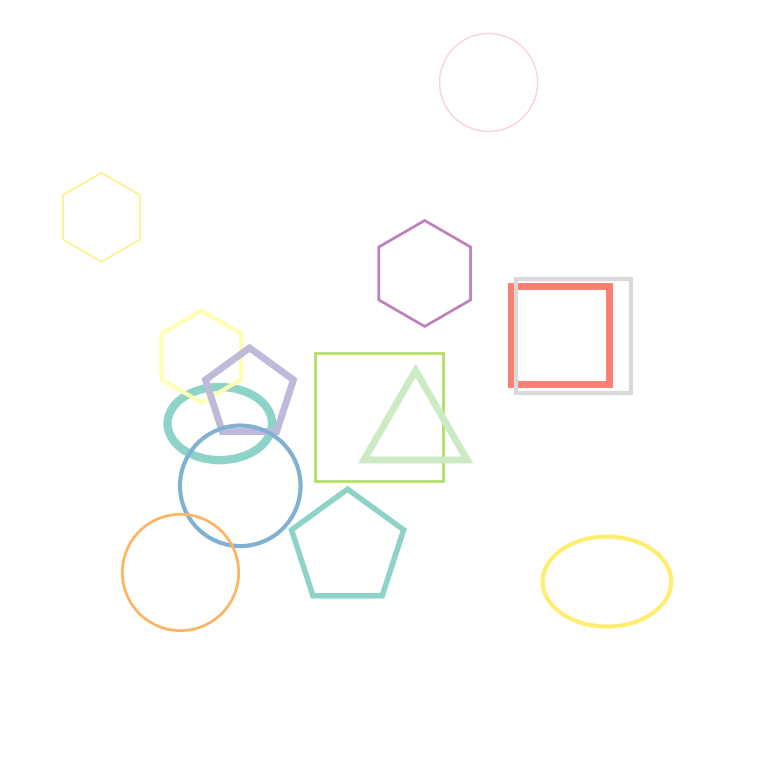[{"shape": "pentagon", "thickness": 2, "radius": 0.38, "center": [0.451, 0.288]}, {"shape": "oval", "thickness": 3, "radius": 0.34, "center": [0.285, 0.45]}, {"shape": "hexagon", "thickness": 1.5, "radius": 0.3, "center": [0.262, 0.537]}, {"shape": "pentagon", "thickness": 2.5, "radius": 0.3, "center": [0.324, 0.488]}, {"shape": "square", "thickness": 2.5, "radius": 0.32, "center": [0.728, 0.565]}, {"shape": "circle", "thickness": 1.5, "radius": 0.39, "center": [0.312, 0.369]}, {"shape": "circle", "thickness": 1, "radius": 0.38, "center": [0.234, 0.257]}, {"shape": "square", "thickness": 1, "radius": 0.42, "center": [0.492, 0.458]}, {"shape": "circle", "thickness": 0.5, "radius": 0.32, "center": [0.635, 0.893]}, {"shape": "square", "thickness": 1.5, "radius": 0.37, "center": [0.745, 0.564]}, {"shape": "hexagon", "thickness": 1, "radius": 0.34, "center": [0.552, 0.645]}, {"shape": "triangle", "thickness": 2.5, "radius": 0.39, "center": [0.54, 0.441]}, {"shape": "oval", "thickness": 1.5, "radius": 0.42, "center": [0.788, 0.245]}, {"shape": "hexagon", "thickness": 0.5, "radius": 0.29, "center": [0.132, 0.718]}]